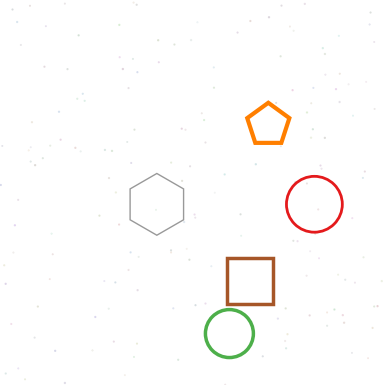[{"shape": "circle", "thickness": 2, "radius": 0.36, "center": [0.817, 0.469]}, {"shape": "circle", "thickness": 2.5, "radius": 0.31, "center": [0.596, 0.134]}, {"shape": "pentagon", "thickness": 3, "radius": 0.29, "center": [0.697, 0.675]}, {"shape": "square", "thickness": 2.5, "radius": 0.3, "center": [0.65, 0.269]}, {"shape": "hexagon", "thickness": 1, "radius": 0.4, "center": [0.407, 0.469]}]